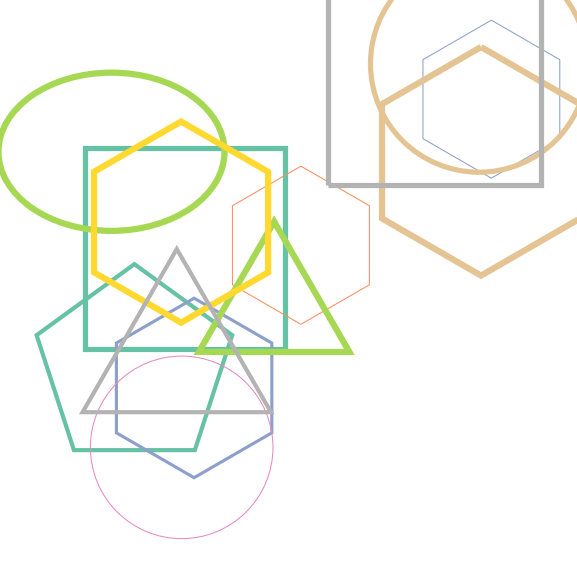[{"shape": "pentagon", "thickness": 2, "radius": 0.89, "center": [0.233, 0.364]}, {"shape": "square", "thickness": 2.5, "radius": 0.87, "center": [0.32, 0.569]}, {"shape": "hexagon", "thickness": 0.5, "radius": 0.68, "center": [0.521, 0.574]}, {"shape": "hexagon", "thickness": 1.5, "radius": 0.78, "center": [0.336, 0.327]}, {"shape": "hexagon", "thickness": 0.5, "radius": 0.68, "center": [0.851, 0.827]}, {"shape": "circle", "thickness": 0.5, "radius": 0.79, "center": [0.315, 0.224]}, {"shape": "triangle", "thickness": 3, "radius": 0.75, "center": [0.475, 0.465]}, {"shape": "oval", "thickness": 3, "radius": 0.98, "center": [0.193, 0.736]}, {"shape": "hexagon", "thickness": 3, "radius": 0.87, "center": [0.314, 0.615]}, {"shape": "circle", "thickness": 2.5, "radius": 0.94, "center": [0.829, 0.889]}, {"shape": "hexagon", "thickness": 3, "radius": 0.99, "center": [0.833, 0.72]}, {"shape": "triangle", "thickness": 2, "radius": 0.94, "center": [0.306, 0.38]}, {"shape": "square", "thickness": 2.5, "radius": 0.92, "center": [0.752, 0.862]}]